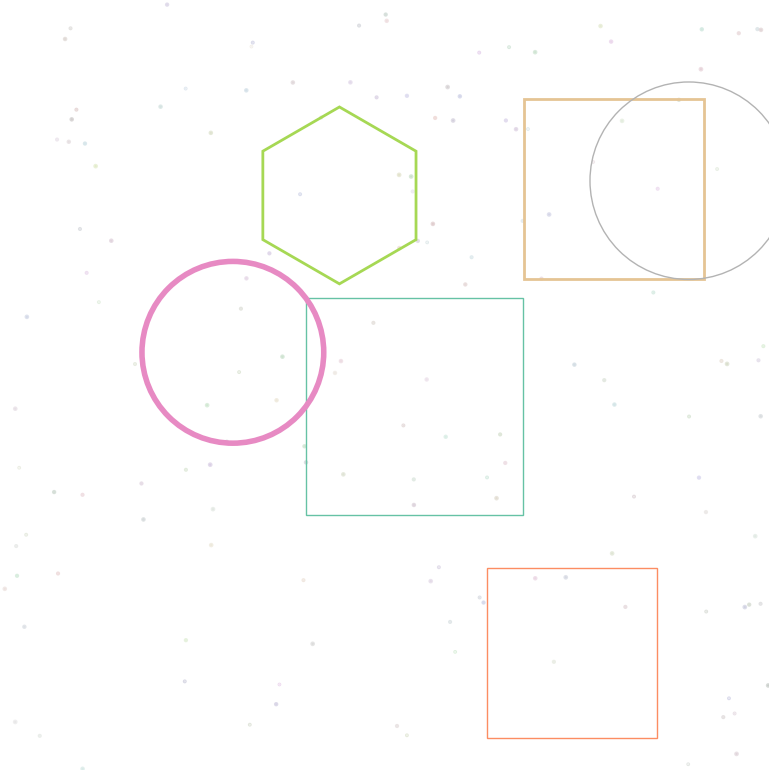[{"shape": "square", "thickness": 0.5, "radius": 0.71, "center": [0.538, 0.472]}, {"shape": "square", "thickness": 0.5, "radius": 0.55, "center": [0.743, 0.152]}, {"shape": "circle", "thickness": 2, "radius": 0.59, "center": [0.302, 0.542]}, {"shape": "hexagon", "thickness": 1, "radius": 0.57, "center": [0.441, 0.746]}, {"shape": "square", "thickness": 1, "radius": 0.58, "center": [0.797, 0.755]}, {"shape": "circle", "thickness": 0.5, "radius": 0.64, "center": [0.894, 0.765]}]